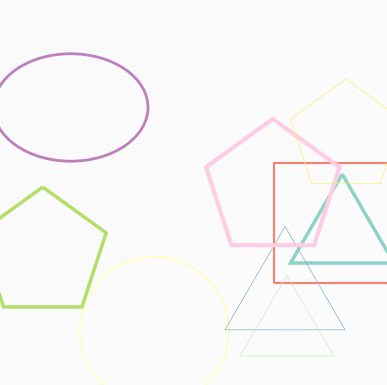[{"shape": "triangle", "thickness": 2.5, "radius": 0.77, "center": [0.883, 0.394]}, {"shape": "circle", "thickness": 1, "radius": 0.96, "center": [0.398, 0.141]}, {"shape": "square", "thickness": 1.5, "radius": 0.78, "center": [0.863, 0.421]}, {"shape": "triangle", "thickness": 0.5, "radius": 0.9, "center": [0.736, 0.233]}, {"shape": "pentagon", "thickness": 2.5, "radius": 0.86, "center": [0.11, 0.342]}, {"shape": "pentagon", "thickness": 3, "radius": 0.91, "center": [0.704, 0.51]}, {"shape": "oval", "thickness": 2, "radius": 1.0, "center": [0.183, 0.721]}, {"shape": "triangle", "thickness": 0.5, "radius": 0.7, "center": [0.74, 0.145]}, {"shape": "pentagon", "thickness": 0.5, "radius": 0.75, "center": [0.893, 0.644]}]